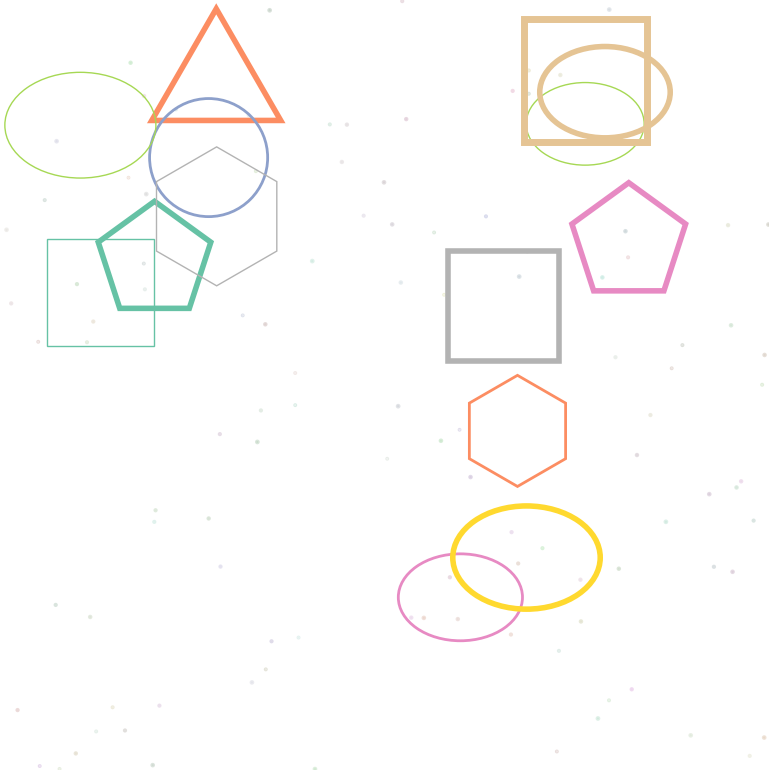[{"shape": "square", "thickness": 0.5, "radius": 0.35, "center": [0.131, 0.62]}, {"shape": "pentagon", "thickness": 2, "radius": 0.38, "center": [0.201, 0.662]}, {"shape": "triangle", "thickness": 2, "radius": 0.48, "center": [0.281, 0.892]}, {"shape": "hexagon", "thickness": 1, "radius": 0.36, "center": [0.672, 0.44]}, {"shape": "circle", "thickness": 1, "radius": 0.38, "center": [0.271, 0.795]}, {"shape": "pentagon", "thickness": 2, "radius": 0.39, "center": [0.817, 0.685]}, {"shape": "oval", "thickness": 1, "radius": 0.4, "center": [0.598, 0.224]}, {"shape": "oval", "thickness": 0.5, "radius": 0.49, "center": [0.104, 0.837]}, {"shape": "oval", "thickness": 0.5, "radius": 0.38, "center": [0.76, 0.839]}, {"shape": "oval", "thickness": 2, "radius": 0.48, "center": [0.684, 0.276]}, {"shape": "oval", "thickness": 2, "radius": 0.42, "center": [0.786, 0.88]}, {"shape": "square", "thickness": 2.5, "radius": 0.4, "center": [0.76, 0.895]}, {"shape": "hexagon", "thickness": 0.5, "radius": 0.45, "center": [0.281, 0.719]}, {"shape": "square", "thickness": 2, "radius": 0.36, "center": [0.654, 0.603]}]